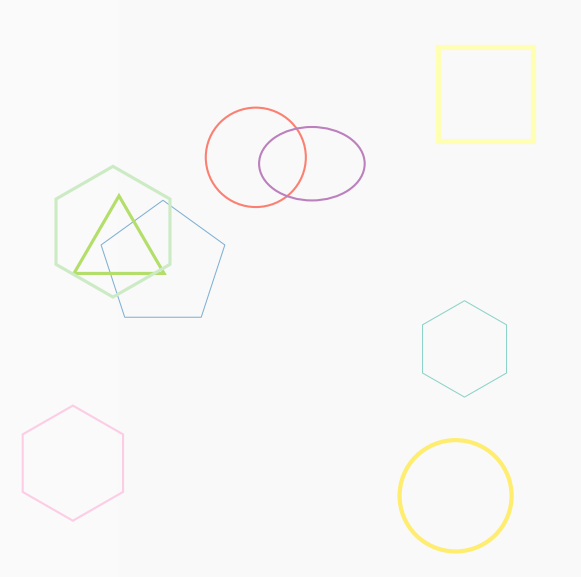[{"shape": "hexagon", "thickness": 0.5, "radius": 0.42, "center": [0.799, 0.395]}, {"shape": "square", "thickness": 2.5, "radius": 0.41, "center": [0.835, 0.837]}, {"shape": "circle", "thickness": 1, "radius": 0.43, "center": [0.44, 0.727]}, {"shape": "pentagon", "thickness": 0.5, "radius": 0.56, "center": [0.28, 0.54]}, {"shape": "triangle", "thickness": 1.5, "radius": 0.45, "center": [0.205, 0.57]}, {"shape": "hexagon", "thickness": 1, "radius": 0.5, "center": [0.125, 0.197]}, {"shape": "oval", "thickness": 1, "radius": 0.45, "center": [0.537, 0.716]}, {"shape": "hexagon", "thickness": 1.5, "radius": 0.57, "center": [0.194, 0.598]}, {"shape": "circle", "thickness": 2, "radius": 0.48, "center": [0.784, 0.141]}]